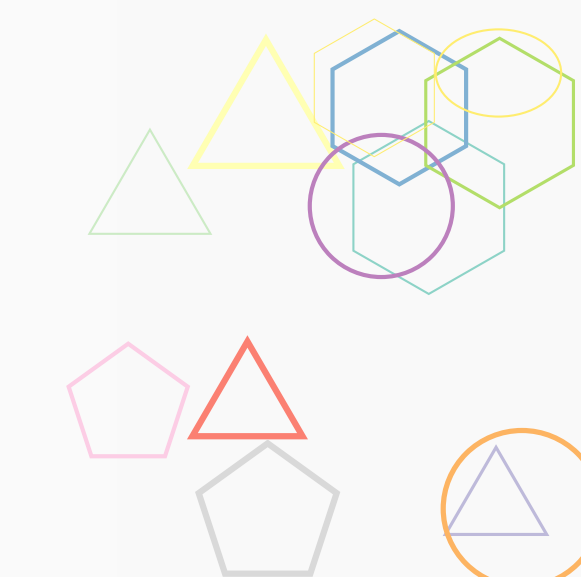[{"shape": "hexagon", "thickness": 1, "radius": 0.75, "center": [0.738, 0.64]}, {"shape": "triangle", "thickness": 3, "radius": 0.73, "center": [0.458, 0.785]}, {"shape": "triangle", "thickness": 1.5, "radius": 0.5, "center": [0.853, 0.124]}, {"shape": "triangle", "thickness": 3, "radius": 0.55, "center": [0.426, 0.298]}, {"shape": "hexagon", "thickness": 2, "radius": 0.66, "center": [0.687, 0.813]}, {"shape": "circle", "thickness": 2.5, "radius": 0.68, "center": [0.898, 0.118]}, {"shape": "hexagon", "thickness": 1.5, "radius": 0.73, "center": [0.86, 0.786]}, {"shape": "pentagon", "thickness": 2, "radius": 0.54, "center": [0.221, 0.296]}, {"shape": "pentagon", "thickness": 3, "radius": 0.62, "center": [0.461, 0.107]}, {"shape": "circle", "thickness": 2, "radius": 0.62, "center": [0.656, 0.642]}, {"shape": "triangle", "thickness": 1, "radius": 0.6, "center": [0.258, 0.654]}, {"shape": "hexagon", "thickness": 0.5, "radius": 0.6, "center": [0.644, 0.847]}, {"shape": "oval", "thickness": 1, "radius": 0.54, "center": [0.858, 0.873]}]